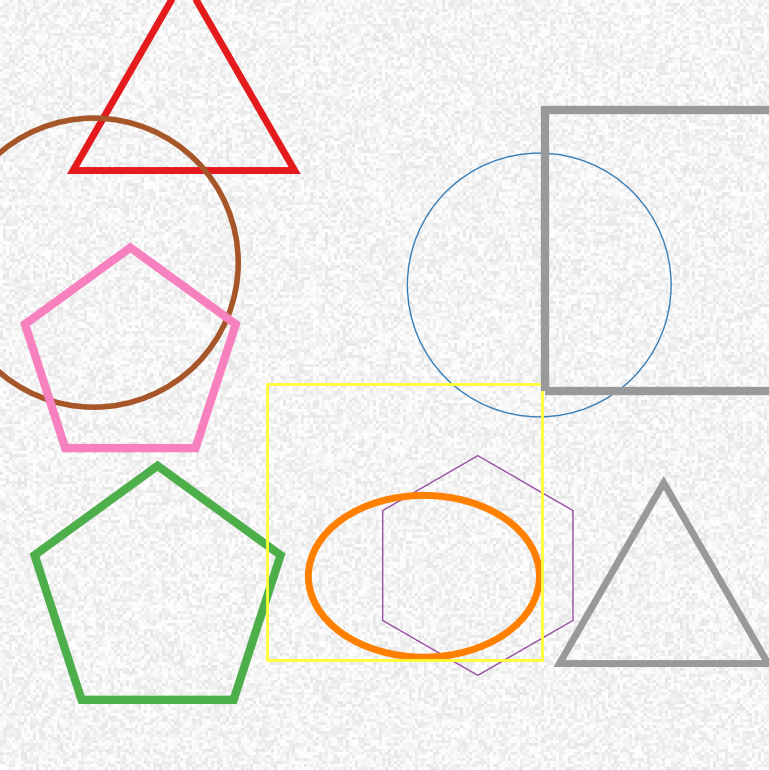[{"shape": "triangle", "thickness": 2.5, "radius": 0.83, "center": [0.239, 0.862]}, {"shape": "circle", "thickness": 0.5, "radius": 0.86, "center": [0.7, 0.63]}, {"shape": "pentagon", "thickness": 3, "radius": 0.84, "center": [0.205, 0.227]}, {"shape": "hexagon", "thickness": 0.5, "radius": 0.71, "center": [0.621, 0.266]}, {"shape": "oval", "thickness": 2.5, "radius": 0.75, "center": [0.551, 0.252]}, {"shape": "square", "thickness": 1, "radius": 0.89, "center": [0.525, 0.322]}, {"shape": "circle", "thickness": 2, "radius": 0.94, "center": [0.122, 0.659]}, {"shape": "pentagon", "thickness": 3, "radius": 0.72, "center": [0.169, 0.535]}, {"shape": "triangle", "thickness": 2.5, "radius": 0.78, "center": [0.862, 0.216]}, {"shape": "square", "thickness": 3, "radius": 0.91, "center": [0.89, 0.674]}]